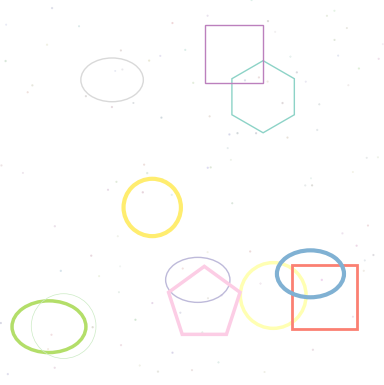[{"shape": "hexagon", "thickness": 1, "radius": 0.47, "center": [0.683, 0.749]}, {"shape": "circle", "thickness": 2.5, "radius": 0.43, "center": [0.71, 0.232]}, {"shape": "oval", "thickness": 1, "radius": 0.42, "center": [0.514, 0.273]}, {"shape": "square", "thickness": 2, "radius": 0.42, "center": [0.843, 0.229]}, {"shape": "oval", "thickness": 3, "radius": 0.44, "center": [0.806, 0.289]}, {"shape": "oval", "thickness": 2.5, "radius": 0.48, "center": [0.127, 0.151]}, {"shape": "pentagon", "thickness": 2.5, "radius": 0.49, "center": [0.531, 0.21]}, {"shape": "oval", "thickness": 1, "radius": 0.41, "center": [0.291, 0.793]}, {"shape": "square", "thickness": 1, "radius": 0.38, "center": [0.608, 0.86]}, {"shape": "circle", "thickness": 0.5, "radius": 0.42, "center": [0.165, 0.153]}, {"shape": "circle", "thickness": 3, "radius": 0.37, "center": [0.395, 0.461]}]